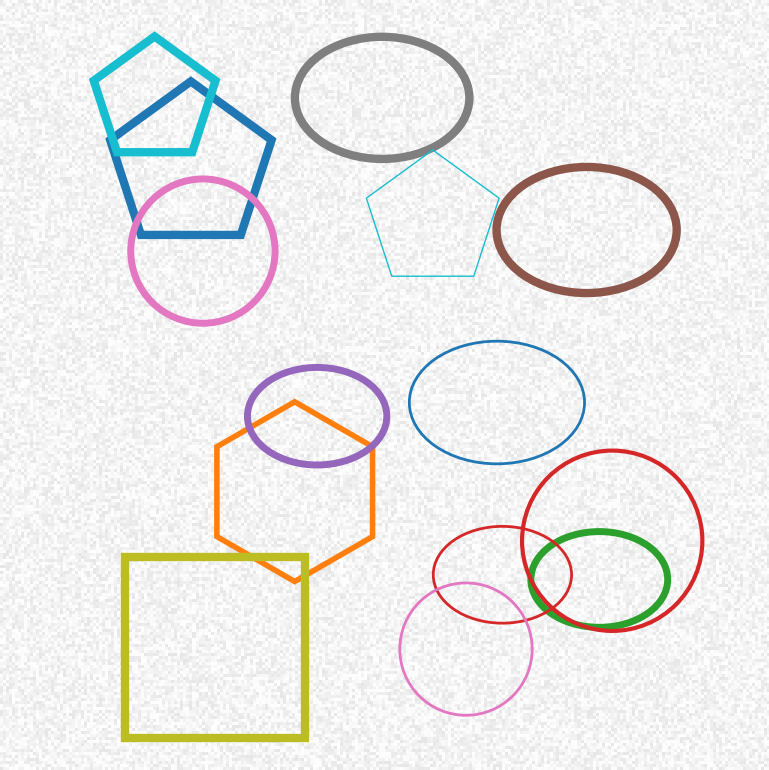[{"shape": "pentagon", "thickness": 3, "radius": 0.55, "center": [0.248, 0.784]}, {"shape": "oval", "thickness": 1, "radius": 0.57, "center": [0.645, 0.477]}, {"shape": "hexagon", "thickness": 2, "radius": 0.58, "center": [0.383, 0.361]}, {"shape": "oval", "thickness": 2.5, "radius": 0.44, "center": [0.778, 0.247]}, {"shape": "circle", "thickness": 1.5, "radius": 0.59, "center": [0.795, 0.298]}, {"shape": "oval", "thickness": 1, "radius": 0.45, "center": [0.652, 0.254]}, {"shape": "oval", "thickness": 2.5, "radius": 0.45, "center": [0.412, 0.459]}, {"shape": "oval", "thickness": 3, "radius": 0.58, "center": [0.762, 0.701]}, {"shape": "circle", "thickness": 1, "radius": 0.43, "center": [0.605, 0.157]}, {"shape": "circle", "thickness": 2.5, "radius": 0.47, "center": [0.264, 0.674]}, {"shape": "oval", "thickness": 3, "radius": 0.57, "center": [0.496, 0.873]}, {"shape": "square", "thickness": 3, "radius": 0.59, "center": [0.279, 0.159]}, {"shape": "pentagon", "thickness": 3, "radius": 0.42, "center": [0.201, 0.87]}, {"shape": "pentagon", "thickness": 0.5, "radius": 0.45, "center": [0.562, 0.715]}]